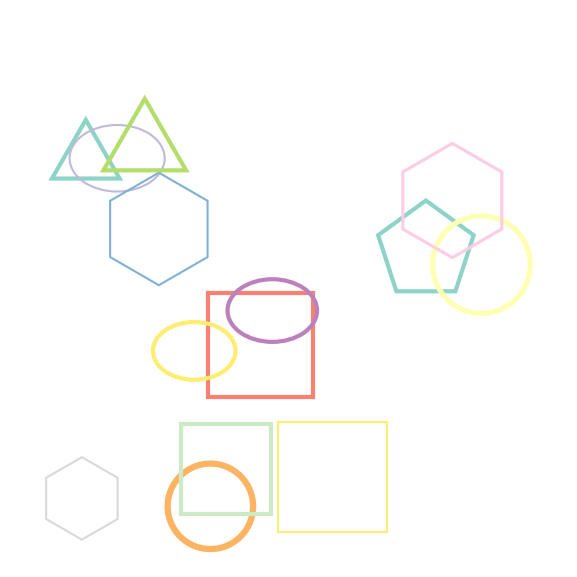[{"shape": "pentagon", "thickness": 2, "radius": 0.43, "center": [0.737, 0.565]}, {"shape": "triangle", "thickness": 2, "radius": 0.34, "center": [0.149, 0.724]}, {"shape": "circle", "thickness": 2.5, "radius": 0.42, "center": [0.834, 0.541]}, {"shape": "oval", "thickness": 1, "radius": 0.41, "center": [0.203, 0.725]}, {"shape": "square", "thickness": 2, "radius": 0.45, "center": [0.45, 0.402]}, {"shape": "hexagon", "thickness": 1, "radius": 0.49, "center": [0.275, 0.603]}, {"shape": "circle", "thickness": 3, "radius": 0.37, "center": [0.364, 0.122]}, {"shape": "triangle", "thickness": 2, "radius": 0.41, "center": [0.251, 0.746]}, {"shape": "hexagon", "thickness": 1.5, "radius": 0.49, "center": [0.783, 0.652]}, {"shape": "hexagon", "thickness": 1, "radius": 0.36, "center": [0.142, 0.136]}, {"shape": "oval", "thickness": 2, "radius": 0.39, "center": [0.471, 0.461]}, {"shape": "square", "thickness": 2, "radius": 0.39, "center": [0.391, 0.187]}, {"shape": "oval", "thickness": 2, "radius": 0.36, "center": [0.336, 0.392]}, {"shape": "square", "thickness": 1, "radius": 0.47, "center": [0.576, 0.173]}]